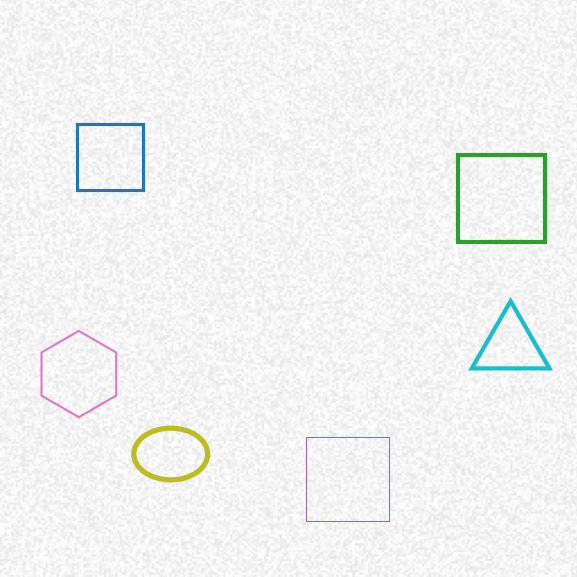[{"shape": "square", "thickness": 1.5, "radius": 0.29, "center": [0.19, 0.728]}, {"shape": "square", "thickness": 2, "radius": 0.38, "center": [0.869, 0.655]}, {"shape": "square", "thickness": 0.5, "radius": 0.36, "center": [0.602, 0.17]}, {"shape": "hexagon", "thickness": 1, "radius": 0.37, "center": [0.137, 0.351]}, {"shape": "oval", "thickness": 2.5, "radius": 0.32, "center": [0.296, 0.213]}, {"shape": "triangle", "thickness": 2, "radius": 0.39, "center": [0.884, 0.4]}]